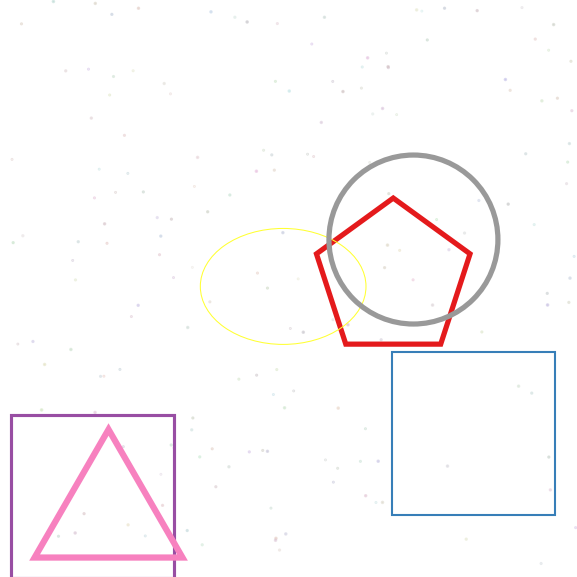[{"shape": "pentagon", "thickness": 2.5, "radius": 0.7, "center": [0.681, 0.516]}, {"shape": "square", "thickness": 1, "radius": 0.71, "center": [0.821, 0.249]}, {"shape": "square", "thickness": 1.5, "radius": 0.7, "center": [0.16, 0.14]}, {"shape": "oval", "thickness": 0.5, "radius": 0.72, "center": [0.49, 0.503]}, {"shape": "triangle", "thickness": 3, "radius": 0.74, "center": [0.188, 0.108]}, {"shape": "circle", "thickness": 2.5, "radius": 0.73, "center": [0.716, 0.584]}]